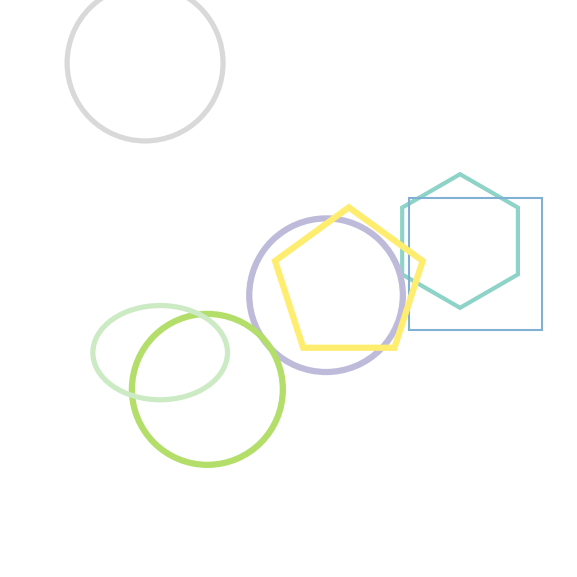[{"shape": "hexagon", "thickness": 2, "radius": 0.58, "center": [0.797, 0.582]}, {"shape": "circle", "thickness": 3, "radius": 0.66, "center": [0.565, 0.488]}, {"shape": "square", "thickness": 1, "radius": 0.57, "center": [0.823, 0.543]}, {"shape": "circle", "thickness": 3, "radius": 0.65, "center": [0.359, 0.325]}, {"shape": "circle", "thickness": 2.5, "radius": 0.67, "center": [0.251, 0.89]}, {"shape": "oval", "thickness": 2.5, "radius": 0.58, "center": [0.277, 0.388]}, {"shape": "pentagon", "thickness": 3, "radius": 0.67, "center": [0.604, 0.506]}]